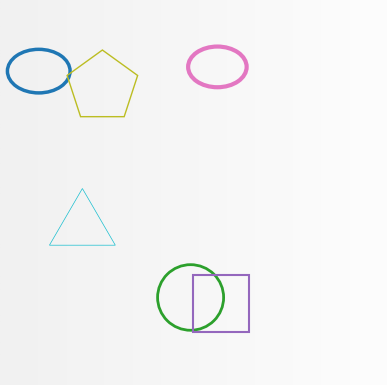[{"shape": "oval", "thickness": 2.5, "radius": 0.4, "center": [0.1, 0.815]}, {"shape": "circle", "thickness": 2, "radius": 0.43, "center": [0.492, 0.227]}, {"shape": "square", "thickness": 1.5, "radius": 0.37, "center": [0.571, 0.211]}, {"shape": "oval", "thickness": 3, "radius": 0.38, "center": [0.561, 0.826]}, {"shape": "pentagon", "thickness": 1, "radius": 0.48, "center": [0.264, 0.774]}, {"shape": "triangle", "thickness": 0.5, "radius": 0.49, "center": [0.213, 0.412]}]